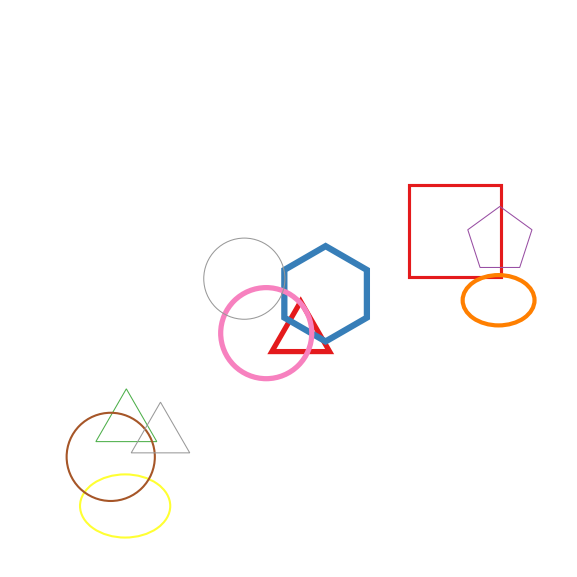[{"shape": "triangle", "thickness": 2.5, "radius": 0.29, "center": [0.521, 0.419]}, {"shape": "square", "thickness": 1.5, "radius": 0.4, "center": [0.787, 0.599]}, {"shape": "hexagon", "thickness": 3, "radius": 0.41, "center": [0.564, 0.49]}, {"shape": "triangle", "thickness": 0.5, "radius": 0.3, "center": [0.219, 0.265]}, {"shape": "pentagon", "thickness": 0.5, "radius": 0.29, "center": [0.866, 0.583]}, {"shape": "oval", "thickness": 2, "radius": 0.31, "center": [0.863, 0.479]}, {"shape": "oval", "thickness": 1, "radius": 0.39, "center": [0.217, 0.123]}, {"shape": "circle", "thickness": 1, "radius": 0.38, "center": [0.192, 0.208]}, {"shape": "circle", "thickness": 2.5, "radius": 0.39, "center": [0.461, 0.422]}, {"shape": "triangle", "thickness": 0.5, "radius": 0.29, "center": [0.278, 0.244]}, {"shape": "circle", "thickness": 0.5, "radius": 0.35, "center": [0.423, 0.517]}]